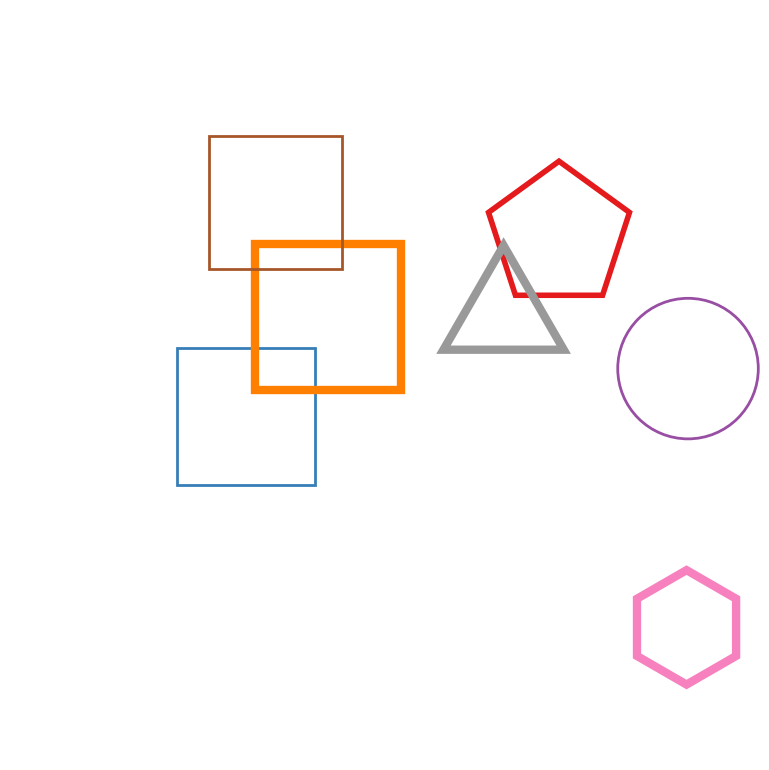[{"shape": "pentagon", "thickness": 2, "radius": 0.48, "center": [0.726, 0.694]}, {"shape": "square", "thickness": 1, "radius": 0.45, "center": [0.319, 0.46]}, {"shape": "circle", "thickness": 1, "radius": 0.46, "center": [0.894, 0.521]}, {"shape": "square", "thickness": 3, "radius": 0.47, "center": [0.426, 0.588]}, {"shape": "square", "thickness": 1, "radius": 0.43, "center": [0.358, 0.737]}, {"shape": "hexagon", "thickness": 3, "radius": 0.37, "center": [0.892, 0.185]}, {"shape": "triangle", "thickness": 3, "radius": 0.45, "center": [0.654, 0.591]}]